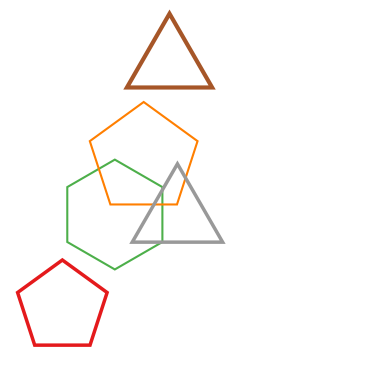[{"shape": "pentagon", "thickness": 2.5, "radius": 0.61, "center": [0.162, 0.202]}, {"shape": "hexagon", "thickness": 1.5, "radius": 0.71, "center": [0.298, 0.443]}, {"shape": "pentagon", "thickness": 1.5, "radius": 0.74, "center": [0.373, 0.588]}, {"shape": "triangle", "thickness": 3, "radius": 0.64, "center": [0.44, 0.837]}, {"shape": "triangle", "thickness": 2.5, "radius": 0.68, "center": [0.461, 0.439]}]